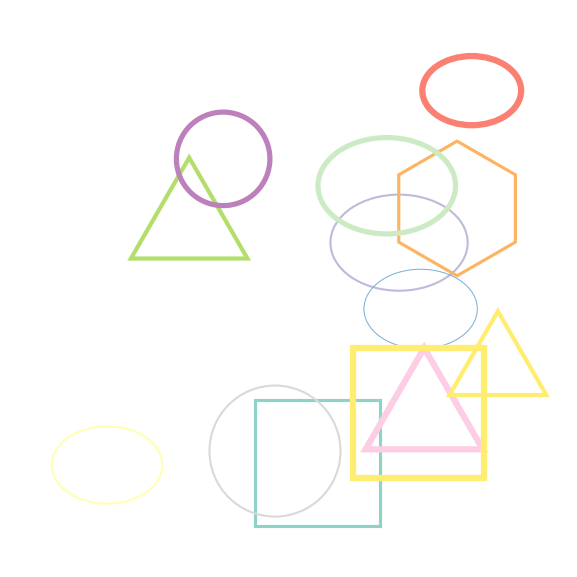[{"shape": "square", "thickness": 1.5, "radius": 0.54, "center": [0.55, 0.197]}, {"shape": "oval", "thickness": 1, "radius": 0.48, "center": [0.185, 0.194]}, {"shape": "oval", "thickness": 1, "radius": 0.59, "center": [0.691, 0.579]}, {"shape": "oval", "thickness": 3, "radius": 0.43, "center": [0.817, 0.842]}, {"shape": "oval", "thickness": 0.5, "radius": 0.49, "center": [0.728, 0.464]}, {"shape": "hexagon", "thickness": 1.5, "radius": 0.58, "center": [0.791, 0.638]}, {"shape": "triangle", "thickness": 2, "radius": 0.58, "center": [0.328, 0.61]}, {"shape": "triangle", "thickness": 3, "radius": 0.59, "center": [0.734, 0.28]}, {"shape": "circle", "thickness": 1, "radius": 0.57, "center": [0.476, 0.218]}, {"shape": "circle", "thickness": 2.5, "radius": 0.4, "center": [0.386, 0.724]}, {"shape": "oval", "thickness": 2.5, "radius": 0.6, "center": [0.67, 0.678]}, {"shape": "square", "thickness": 3, "radius": 0.57, "center": [0.725, 0.284]}, {"shape": "triangle", "thickness": 2, "radius": 0.48, "center": [0.862, 0.363]}]